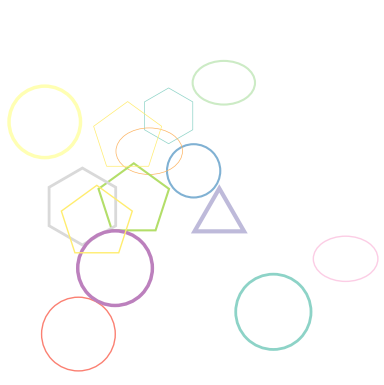[{"shape": "circle", "thickness": 2, "radius": 0.49, "center": [0.71, 0.19]}, {"shape": "hexagon", "thickness": 0.5, "radius": 0.36, "center": [0.438, 0.699]}, {"shape": "circle", "thickness": 2.5, "radius": 0.46, "center": [0.116, 0.683]}, {"shape": "triangle", "thickness": 3, "radius": 0.37, "center": [0.57, 0.436]}, {"shape": "circle", "thickness": 1, "radius": 0.48, "center": [0.204, 0.132]}, {"shape": "circle", "thickness": 1.5, "radius": 0.35, "center": [0.503, 0.556]}, {"shape": "oval", "thickness": 0.5, "radius": 0.43, "center": [0.388, 0.607]}, {"shape": "pentagon", "thickness": 1.5, "radius": 0.48, "center": [0.347, 0.48]}, {"shape": "oval", "thickness": 1, "radius": 0.42, "center": [0.898, 0.328]}, {"shape": "hexagon", "thickness": 2, "radius": 0.5, "center": [0.214, 0.464]}, {"shape": "circle", "thickness": 2.5, "radius": 0.48, "center": [0.299, 0.304]}, {"shape": "oval", "thickness": 1.5, "radius": 0.4, "center": [0.581, 0.785]}, {"shape": "pentagon", "thickness": 0.5, "radius": 0.46, "center": [0.332, 0.643]}, {"shape": "pentagon", "thickness": 1, "radius": 0.48, "center": [0.251, 0.422]}]